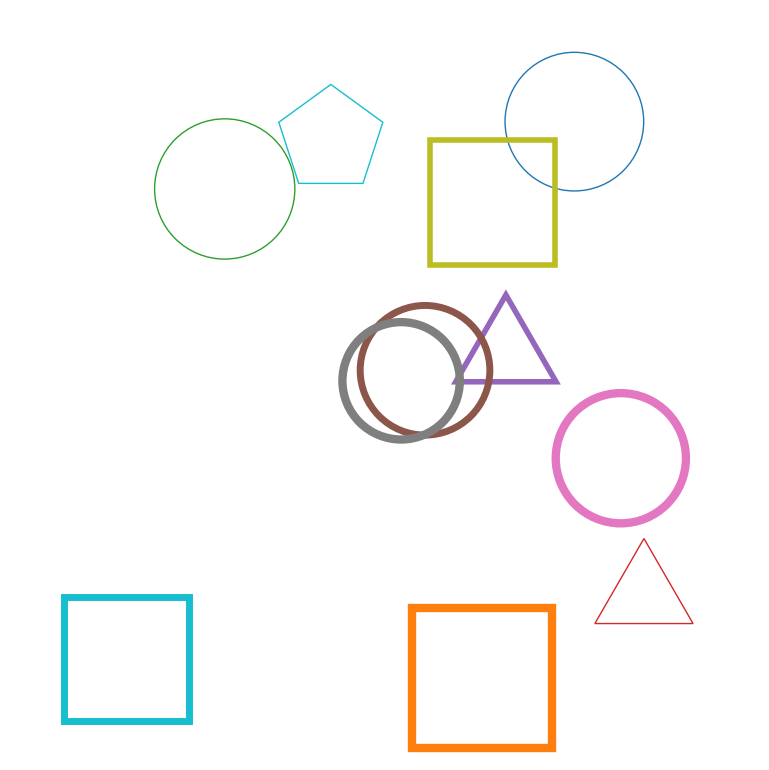[{"shape": "circle", "thickness": 0.5, "radius": 0.45, "center": [0.746, 0.842]}, {"shape": "square", "thickness": 3, "radius": 0.45, "center": [0.626, 0.12]}, {"shape": "circle", "thickness": 0.5, "radius": 0.46, "center": [0.292, 0.755]}, {"shape": "triangle", "thickness": 0.5, "radius": 0.37, "center": [0.836, 0.227]}, {"shape": "triangle", "thickness": 2, "radius": 0.38, "center": [0.657, 0.542]}, {"shape": "circle", "thickness": 2.5, "radius": 0.42, "center": [0.552, 0.519]}, {"shape": "circle", "thickness": 3, "radius": 0.42, "center": [0.806, 0.405]}, {"shape": "circle", "thickness": 3, "radius": 0.38, "center": [0.521, 0.505]}, {"shape": "square", "thickness": 2, "radius": 0.41, "center": [0.64, 0.737]}, {"shape": "pentagon", "thickness": 0.5, "radius": 0.36, "center": [0.43, 0.819]}, {"shape": "square", "thickness": 2.5, "radius": 0.41, "center": [0.164, 0.144]}]